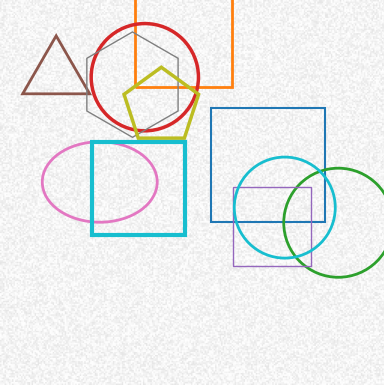[{"shape": "square", "thickness": 1.5, "radius": 0.74, "center": [0.695, 0.572]}, {"shape": "square", "thickness": 2, "radius": 0.63, "center": [0.477, 0.899]}, {"shape": "circle", "thickness": 2, "radius": 0.71, "center": [0.879, 0.421]}, {"shape": "circle", "thickness": 2.5, "radius": 0.7, "center": [0.376, 0.799]}, {"shape": "square", "thickness": 1, "radius": 0.51, "center": [0.707, 0.412]}, {"shape": "triangle", "thickness": 2, "radius": 0.5, "center": [0.146, 0.807]}, {"shape": "oval", "thickness": 2, "radius": 0.75, "center": [0.259, 0.527]}, {"shape": "hexagon", "thickness": 1, "radius": 0.68, "center": [0.344, 0.78]}, {"shape": "pentagon", "thickness": 2.5, "radius": 0.51, "center": [0.419, 0.724]}, {"shape": "square", "thickness": 3, "radius": 0.61, "center": [0.359, 0.511]}, {"shape": "circle", "thickness": 2, "radius": 0.66, "center": [0.74, 0.461]}]